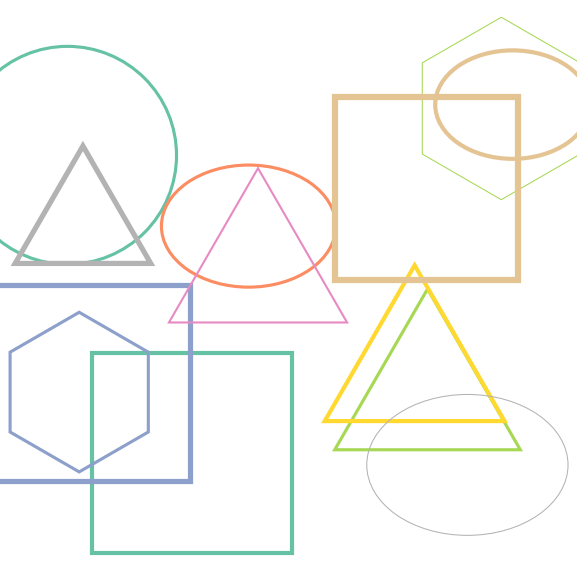[{"shape": "square", "thickness": 2, "radius": 0.87, "center": [0.332, 0.215]}, {"shape": "circle", "thickness": 1.5, "radius": 0.94, "center": [0.117, 0.73]}, {"shape": "oval", "thickness": 1.5, "radius": 0.76, "center": [0.431, 0.608]}, {"shape": "hexagon", "thickness": 1.5, "radius": 0.69, "center": [0.137, 0.32]}, {"shape": "square", "thickness": 2.5, "radius": 0.85, "center": [0.159, 0.335]}, {"shape": "triangle", "thickness": 1, "radius": 0.89, "center": [0.447, 0.53]}, {"shape": "triangle", "thickness": 1.5, "radius": 0.93, "center": [0.74, 0.313]}, {"shape": "hexagon", "thickness": 0.5, "radius": 0.79, "center": [0.868, 0.811]}, {"shape": "triangle", "thickness": 2, "radius": 0.9, "center": [0.718, 0.36]}, {"shape": "oval", "thickness": 2, "radius": 0.67, "center": [0.888, 0.818]}, {"shape": "square", "thickness": 3, "radius": 0.79, "center": [0.739, 0.672]}, {"shape": "triangle", "thickness": 2.5, "radius": 0.68, "center": [0.144, 0.611]}, {"shape": "oval", "thickness": 0.5, "radius": 0.87, "center": [0.809, 0.194]}]